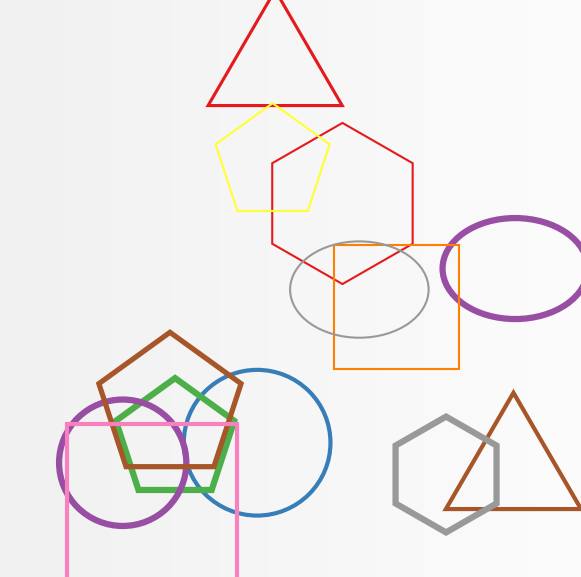[{"shape": "triangle", "thickness": 1.5, "radius": 0.67, "center": [0.473, 0.883]}, {"shape": "hexagon", "thickness": 1, "radius": 0.7, "center": [0.589, 0.647]}, {"shape": "circle", "thickness": 2, "radius": 0.63, "center": [0.442, 0.233]}, {"shape": "pentagon", "thickness": 3, "radius": 0.54, "center": [0.301, 0.237]}, {"shape": "circle", "thickness": 3, "radius": 0.55, "center": [0.211, 0.198]}, {"shape": "oval", "thickness": 3, "radius": 0.62, "center": [0.886, 0.534]}, {"shape": "square", "thickness": 1, "radius": 0.54, "center": [0.682, 0.468]}, {"shape": "pentagon", "thickness": 1, "radius": 0.52, "center": [0.469, 0.717]}, {"shape": "triangle", "thickness": 2, "radius": 0.67, "center": [0.883, 0.185]}, {"shape": "pentagon", "thickness": 2.5, "radius": 0.64, "center": [0.292, 0.295]}, {"shape": "square", "thickness": 2, "radius": 0.73, "center": [0.261, 0.118]}, {"shape": "hexagon", "thickness": 3, "radius": 0.5, "center": [0.767, 0.177]}, {"shape": "oval", "thickness": 1, "radius": 0.6, "center": [0.618, 0.498]}]